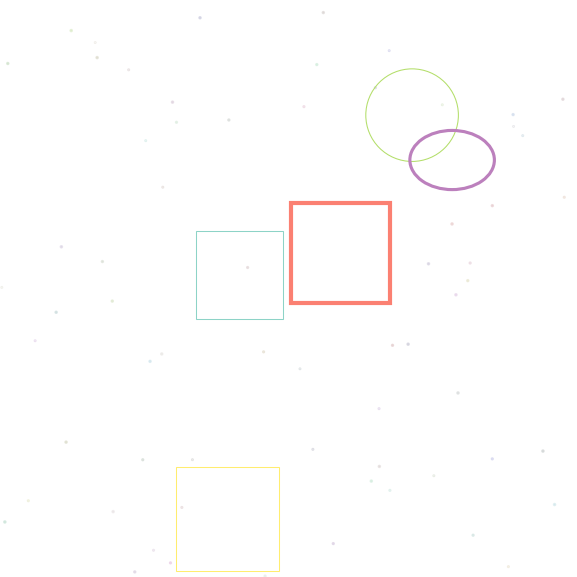[{"shape": "square", "thickness": 0.5, "radius": 0.38, "center": [0.414, 0.523]}, {"shape": "square", "thickness": 2, "radius": 0.43, "center": [0.589, 0.561]}, {"shape": "circle", "thickness": 0.5, "radius": 0.4, "center": [0.714, 0.8]}, {"shape": "oval", "thickness": 1.5, "radius": 0.37, "center": [0.783, 0.722]}, {"shape": "square", "thickness": 0.5, "radius": 0.45, "center": [0.393, 0.1]}]